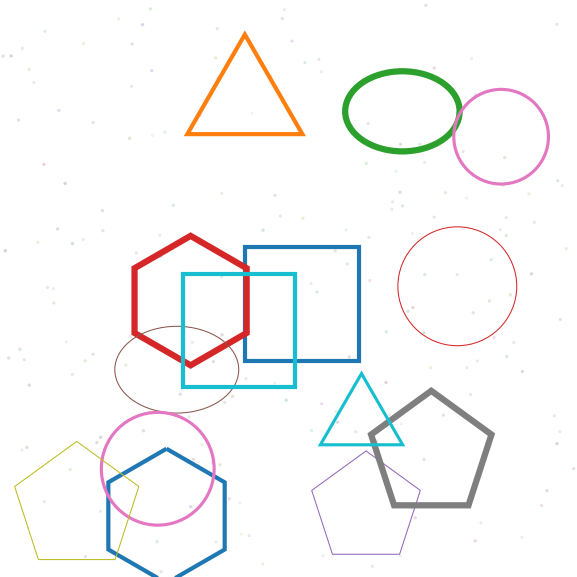[{"shape": "square", "thickness": 2, "radius": 0.49, "center": [0.523, 0.473]}, {"shape": "hexagon", "thickness": 2, "radius": 0.58, "center": [0.288, 0.106]}, {"shape": "triangle", "thickness": 2, "radius": 0.57, "center": [0.424, 0.824]}, {"shape": "oval", "thickness": 3, "radius": 0.5, "center": [0.697, 0.806]}, {"shape": "circle", "thickness": 0.5, "radius": 0.51, "center": [0.792, 0.503]}, {"shape": "hexagon", "thickness": 3, "radius": 0.56, "center": [0.33, 0.479]}, {"shape": "pentagon", "thickness": 0.5, "radius": 0.49, "center": [0.634, 0.119]}, {"shape": "oval", "thickness": 0.5, "radius": 0.54, "center": [0.306, 0.359]}, {"shape": "circle", "thickness": 1.5, "radius": 0.49, "center": [0.273, 0.187]}, {"shape": "circle", "thickness": 1.5, "radius": 0.41, "center": [0.868, 0.762]}, {"shape": "pentagon", "thickness": 3, "radius": 0.55, "center": [0.747, 0.213]}, {"shape": "pentagon", "thickness": 0.5, "radius": 0.57, "center": [0.133, 0.122]}, {"shape": "triangle", "thickness": 1.5, "radius": 0.41, "center": [0.626, 0.27]}, {"shape": "square", "thickness": 2, "radius": 0.49, "center": [0.413, 0.427]}]